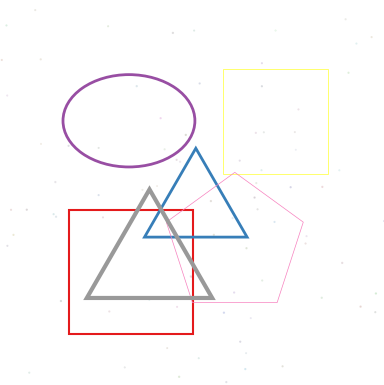[{"shape": "square", "thickness": 1.5, "radius": 0.81, "center": [0.34, 0.293]}, {"shape": "triangle", "thickness": 2, "radius": 0.77, "center": [0.509, 0.461]}, {"shape": "oval", "thickness": 2, "radius": 0.86, "center": [0.335, 0.686]}, {"shape": "square", "thickness": 0.5, "radius": 0.68, "center": [0.715, 0.684]}, {"shape": "pentagon", "thickness": 0.5, "radius": 0.94, "center": [0.61, 0.365]}, {"shape": "triangle", "thickness": 3, "radius": 0.94, "center": [0.388, 0.32]}]